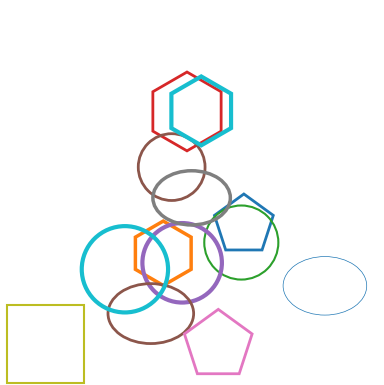[{"shape": "pentagon", "thickness": 2, "radius": 0.4, "center": [0.633, 0.416]}, {"shape": "oval", "thickness": 0.5, "radius": 0.54, "center": [0.844, 0.258]}, {"shape": "hexagon", "thickness": 2.5, "radius": 0.42, "center": [0.424, 0.342]}, {"shape": "circle", "thickness": 1.5, "radius": 0.48, "center": [0.627, 0.37]}, {"shape": "hexagon", "thickness": 2, "radius": 0.51, "center": [0.486, 0.711]}, {"shape": "circle", "thickness": 3, "radius": 0.52, "center": [0.473, 0.317]}, {"shape": "oval", "thickness": 2, "radius": 0.56, "center": [0.392, 0.185]}, {"shape": "circle", "thickness": 2, "radius": 0.43, "center": [0.446, 0.566]}, {"shape": "pentagon", "thickness": 2, "radius": 0.46, "center": [0.567, 0.104]}, {"shape": "oval", "thickness": 2.5, "radius": 0.5, "center": [0.498, 0.486]}, {"shape": "square", "thickness": 1.5, "radius": 0.5, "center": [0.119, 0.107]}, {"shape": "hexagon", "thickness": 3, "radius": 0.45, "center": [0.523, 0.712]}, {"shape": "circle", "thickness": 3, "radius": 0.56, "center": [0.324, 0.301]}]